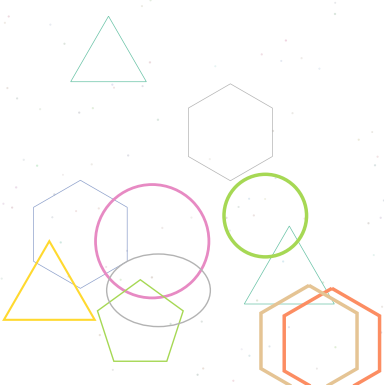[{"shape": "triangle", "thickness": 0.5, "radius": 0.57, "center": [0.282, 0.844]}, {"shape": "triangle", "thickness": 0.5, "radius": 0.68, "center": [0.751, 0.278]}, {"shape": "hexagon", "thickness": 2.5, "radius": 0.71, "center": [0.862, 0.108]}, {"shape": "hexagon", "thickness": 0.5, "radius": 0.7, "center": [0.209, 0.391]}, {"shape": "circle", "thickness": 2, "radius": 0.74, "center": [0.395, 0.373]}, {"shape": "pentagon", "thickness": 1, "radius": 0.59, "center": [0.364, 0.156]}, {"shape": "circle", "thickness": 2.5, "radius": 0.54, "center": [0.689, 0.44]}, {"shape": "triangle", "thickness": 1.5, "radius": 0.68, "center": [0.128, 0.237]}, {"shape": "hexagon", "thickness": 2.5, "radius": 0.72, "center": [0.803, 0.115]}, {"shape": "hexagon", "thickness": 0.5, "radius": 0.63, "center": [0.598, 0.656]}, {"shape": "oval", "thickness": 1, "radius": 0.67, "center": [0.412, 0.246]}]